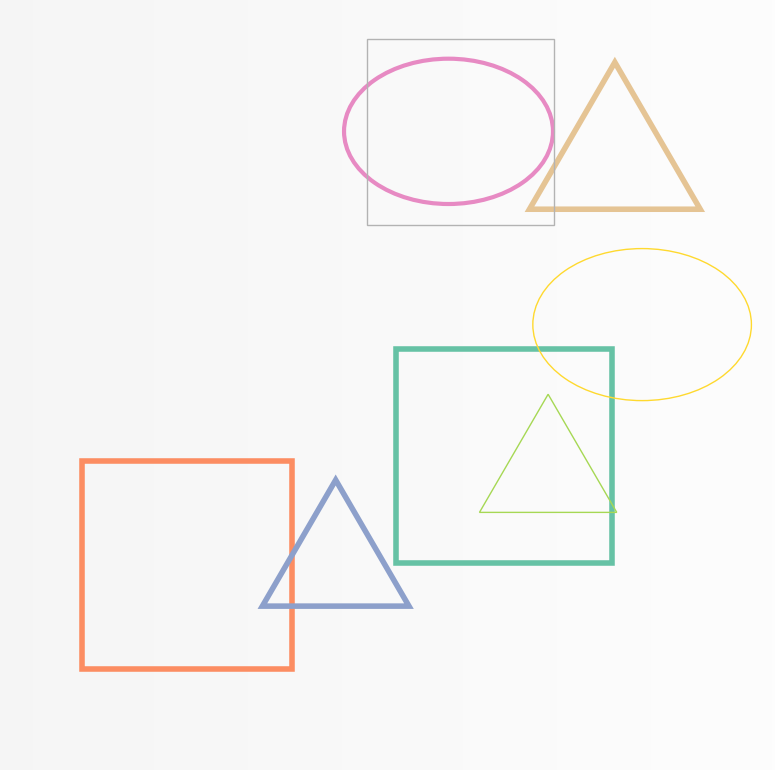[{"shape": "square", "thickness": 2, "radius": 0.7, "center": [0.651, 0.408]}, {"shape": "square", "thickness": 2, "radius": 0.68, "center": [0.241, 0.266]}, {"shape": "triangle", "thickness": 2, "radius": 0.55, "center": [0.433, 0.267]}, {"shape": "oval", "thickness": 1.5, "radius": 0.67, "center": [0.579, 0.829]}, {"shape": "triangle", "thickness": 0.5, "radius": 0.51, "center": [0.707, 0.386]}, {"shape": "oval", "thickness": 0.5, "radius": 0.71, "center": [0.829, 0.578]}, {"shape": "triangle", "thickness": 2, "radius": 0.64, "center": [0.793, 0.792]}, {"shape": "square", "thickness": 0.5, "radius": 0.6, "center": [0.594, 0.829]}]